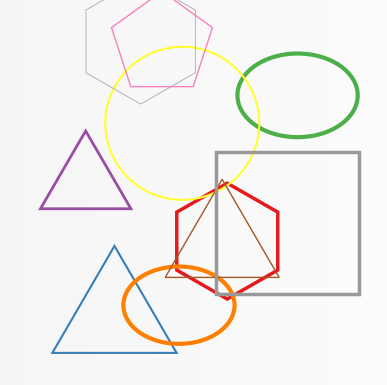[{"shape": "hexagon", "thickness": 2.5, "radius": 0.75, "center": [0.586, 0.374]}, {"shape": "triangle", "thickness": 1.5, "radius": 0.93, "center": [0.295, 0.176]}, {"shape": "oval", "thickness": 3, "radius": 0.78, "center": [0.768, 0.752]}, {"shape": "triangle", "thickness": 2, "radius": 0.67, "center": [0.221, 0.525]}, {"shape": "oval", "thickness": 3, "radius": 0.72, "center": [0.462, 0.207]}, {"shape": "circle", "thickness": 1.5, "radius": 0.99, "center": [0.47, 0.68]}, {"shape": "triangle", "thickness": 1, "radius": 0.85, "center": [0.573, 0.364]}, {"shape": "pentagon", "thickness": 1, "radius": 0.68, "center": [0.418, 0.886]}, {"shape": "hexagon", "thickness": 0.5, "radius": 0.81, "center": [0.363, 0.893]}, {"shape": "square", "thickness": 2.5, "radius": 0.92, "center": [0.743, 0.42]}]